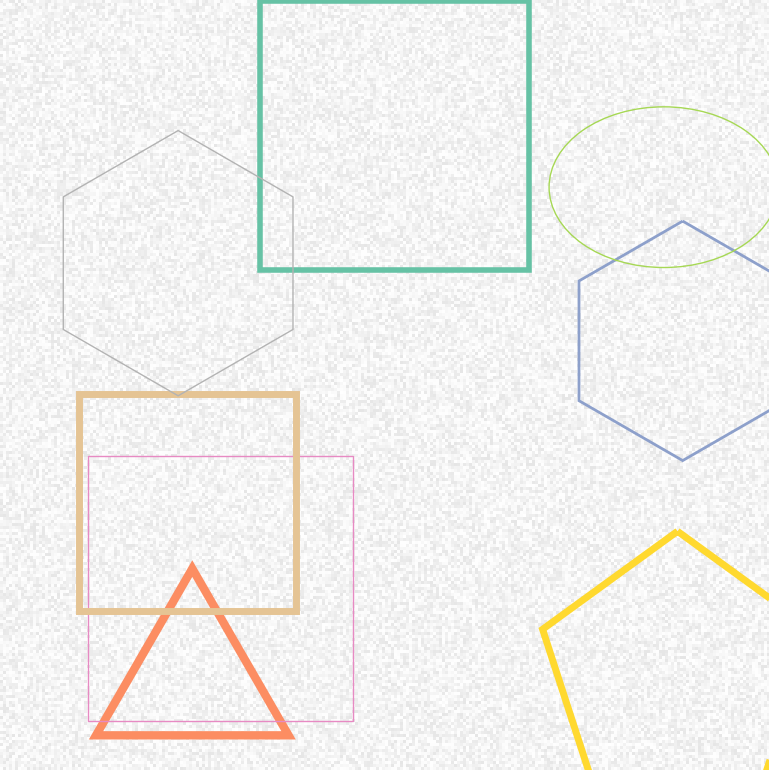[{"shape": "square", "thickness": 2, "radius": 0.87, "center": [0.512, 0.824]}, {"shape": "triangle", "thickness": 3, "radius": 0.72, "center": [0.25, 0.117]}, {"shape": "hexagon", "thickness": 1, "radius": 0.78, "center": [0.887, 0.557]}, {"shape": "square", "thickness": 0.5, "radius": 0.86, "center": [0.286, 0.235]}, {"shape": "oval", "thickness": 0.5, "radius": 0.75, "center": [0.862, 0.757]}, {"shape": "pentagon", "thickness": 2.5, "radius": 0.92, "center": [0.88, 0.126]}, {"shape": "square", "thickness": 2.5, "radius": 0.71, "center": [0.244, 0.348]}, {"shape": "hexagon", "thickness": 0.5, "radius": 0.86, "center": [0.231, 0.658]}]